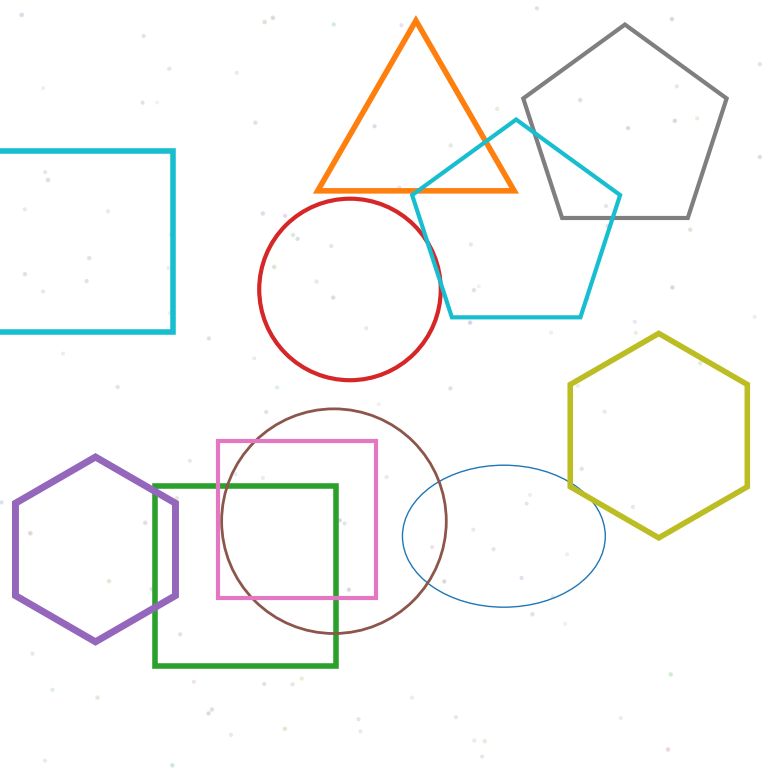[{"shape": "oval", "thickness": 0.5, "radius": 0.66, "center": [0.654, 0.304]}, {"shape": "triangle", "thickness": 2, "radius": 0.74, "center": [0.54, 0.826]}, {"shape": "square", "thickness": 2, "radius": 0.59, "center": [0.319, 0.252]}, {"shape": "circle", "thickness": 1.5, "radius": 0.59, "center": [0.455, 0.624]}, {"shape": "hexagon", "thickness": 2.5, "radius": 0.6, "center": [0.124, 0.286]}, {"shape": "circle", "thickness": 1, "radius": 0.73, "center": [0.434, 0.323]}, {"shape": "square", "thickness": 1.5, "radius": 0.51, "center": [0.386, 0.325]}, {"shape": "pentagon", "thickness": 1.5, "radius": 0.69, "center": [0.812, 0.829]}, {"shape": "hexagon", "thickness": 2, "radius": 0.66, "center": [0.856, 0.434]}, {"shape": "square", "thickness": 2, "radius": 0.59, "center": [0.107, 0.686]}, {"shape": "pentagon", "thickness": 1.5, "radius": 0.71, "center": [0.67, 0.703]}]